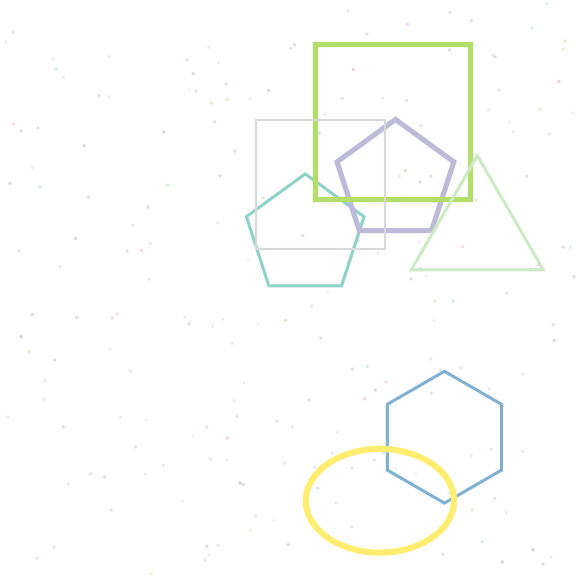[{"shape": "pentagon", "thickness": 1.5, "radius": 0.54, "center": [0.529, 0.591]}, {"shape": "pentagon", "thickness": 2.5, "radius": 0.53, "center": [0.685, 0.686]}, {"shape": "hexagon", "thickness": 1.5, "radius": 0.57, "center": [0.77, 0.242]}, {"shape": "square", "thickness": 2.5, "radius": 0.67, "center": [0.68, 0.788]}, {"shape": "square", "thickness": 1, "radius": 0.56, "center": [0.555, 0.68]}, {"shape": "triangle", "thickness": 1.5, "radius": 0.66, "center": [0.827, 0.598]}, {"shape": "oval", "thickness": 3, "radius": 0.64, "center": [0.658, 0.132]}]